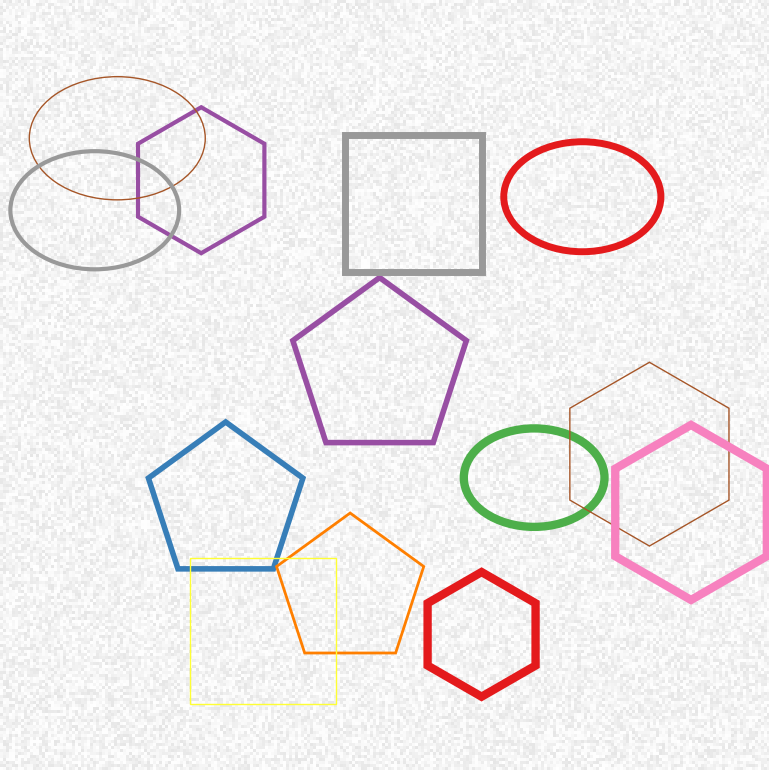[{"shape": "oval", "thickness": 2.5, "radius": 0.51, "center": [0.756, 0.744]}, {"shape": "hexagon", "thickness": 3, "radius": 0.4, "center": [0.625, 0.176]}, {"shape": "pentagon", "thickness": 2, "radius": 0.53, "center": [0.293, 0.347]}, {"shape": "oval", "thickness": 3, "radius": 0.46, "center": [0.694, 0.38]}, {"shape": "hexagon", "thickness": 1.5, "radius": 0.47, "center": [0.261, 0.766]}, {"shape": "pentagon", "thickness": 2, "radius": 0.59, "center": [0.493, 0.521]}, {"shape": "pentagon", "thickness": 1, "radius": 0.5, "center": [0.455, 0.233]}, {"shape": "square", "thickness": 0.5, "radius": 0.47, "center": [0.341, 0.181]}, {"shape": "hexagon", "thickness": 0.5, "radius": 0.6, "center": [0.843, 0.41]}, {"shape": "oval", "thickness": 0.5, "radius": 0.57, "center": [0.152, 0.82]}, {"shape": "hexagon", "thickness": 3, "radius": 0.57, "center": [0.897, 0.334]}, {"shape": "square", "thickness": 2.5, "radius": 0.45, "center": [0.537, 0.735]}, {"shape": "oval", "thickness": 1.5, "radius": 0.55, "center": [0.123, 0.727]}]